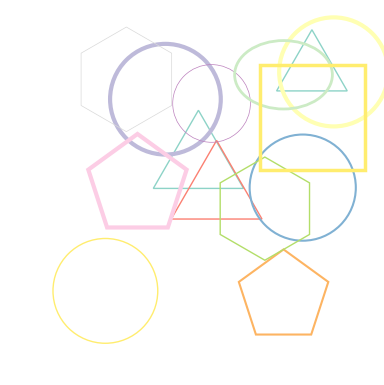[{"shape": "triangle", "thickness": 1, "radius": 0.68, "center": [0.515, 0.578]}, {"shape": "triangle", "thickness": 1, "radius": 0.53, "center": [0.81, 0.817]}, {"shape": "circle", "thickness": 3, "radius": 0.71, "center": [0.867, 0.813]}, {"shape": "circle", "thickness": 3, "radius": 0.72, "center": [0.43, 0.742]}, {"shape": "triangle", "thickness": 1, "radius": 0.68, "center": [0.563, 0.499]}, {"shape": "circle", "thickness": 1.5, "radius": 0.69, "center": [0.786, 0.513]}, {"shape": "pentagon", "thickness": 1.5, "radius": 0.61, "center": [0.737, 0.23]}, {"shape": "hexagon", "thickness": 1, "radius": 0.67, "center": [0.688, 0.458]}, {"shape": "pentagon", "thickness": 3, "radius": 0.67, "center": [0.357, 0.518]}, {"shape": "hexagon", "thickness": 0.5, "radius": 0.68, "center": [0.328, 0.794]}, {"shape": "circle", "thickness": 0.5, "radius": 0.5, "center": [0.55, 0.731]}, {"shape": "oval", "thickness": 2, "radius": 0.63, "center": [0.736, 0.806]}, {"shape": "square", "thickness": 2.5, "radius": 0.68, "center": [0.812, 0.694]}, {"shape": "circle", "thickness": 1, "radius": 0.68, "center": [0.274, 0.244]}]